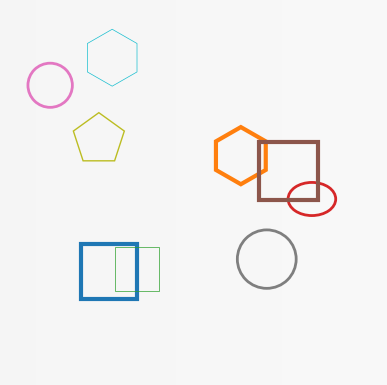[{"shape": "square", "thickness": 3, "radius": 0.36, "center": [0.281, 0.294]}, {"shape": "hexagon", "thickness": 3, "radius": 0.37, "center": [0.622, 0.596]}, {"shape": "square", "thickness": 0.5, "radius": 0.29, "center": [0.353, 0.302]}, {"shape": "oval", "thickness": 2, "radius": 0.31, "center": [0.805, 0.483]}, {"shape": "square", "thickness": 3, "radius": 0.38, "center": [0.745, 0.555]}, {"shape": "circle", "thickness": 2, "radius": 0.29, "center": [0.129, 0.779]}, {"shape": "circle", "thickness": 2, "radius": 0.38, "center": [0.688, 0.327]}, {"shape": "pentagon", "thickness": 1, "radius": 0.35, "center": [0.255, 0.638]}, {"shape": "hexagon", "thickness": 0.5, "radius": 0.37, "center": [0.29, 0.85]}]